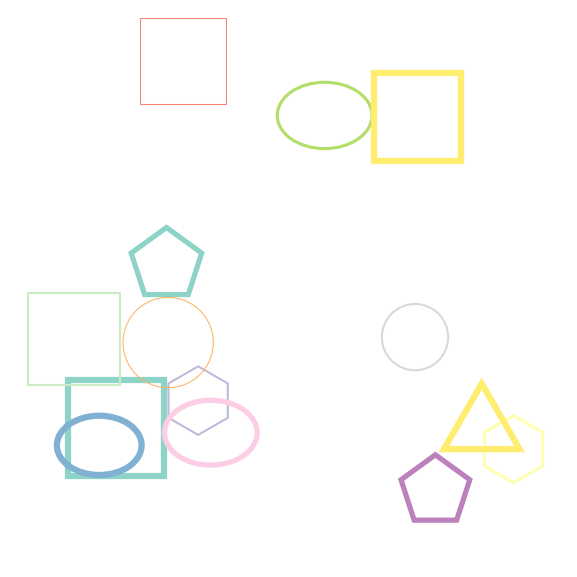[{"shape": "pentagon", "thickness": 2.5, "radius": 0.32, "center": [0.288, 0.541]}, {"shape": "square", "thickness": 3, "radius": 0.41, "center": [0.201, 0.258]}, {"shape": "hexagon", "thickness": 1.5, "radius": 0.29, "center": [0.889, 0.221]}, {"shape": "hexagon", "thickness": 1, "radius": 0.3, "center": [0.343, 0.305]}, {"shape": "square", "thickness": 0.5, "radius": 0.37, "center": [0.317, 0.894]}, {"shape": "oval", "thickness": 3, "radius": 0.37, "center": [0.172, 0.228]}, {"shape": "circle", "thickness": 0.5, "radius": 0.39, "center": [0.291, 0.406]}, {"shape": "oval", "thickness": 1.5, "radius": 0.41, "center": [0.562, 0.799]}, {"shape": "oval", "thickness": 2.5, "radius": 0.4, "center": [0.365, 0.25]}, {"shape": "circle", "thickness": 1, "radius": 0.29, "center": [0.719, 0.415]}, {"shape": "pentagon", "thickness": 2.5, "radius": 0.31, "center": [0.754, 0.149]}, {"shape": "square", "thickness": 1, "radius": 0.4, "center": [0.128, 0.412]}, {"shape": "triangle", "thickness": 3, "radius": 0.38, "center": [0.834, 0.259]}, {"shape": "square", "thickness": 3, "radius": 0.38, "center": [0.723, 0.796]}]